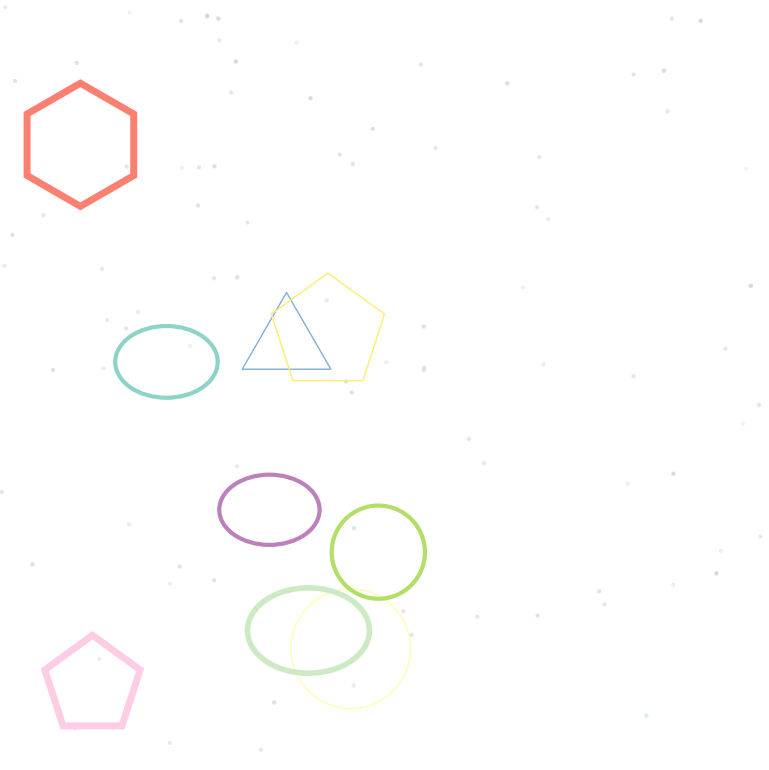[{"shape": "oval", "thickness": 1.5, "radius": 0.33, "center": [0.216, 0.53]}, {"shape": "circle", "thickness": 0.5, "radius": 0.39, "center": [0.456, 0.158]}, {"shape": "hexagon", "thickness": 2.5, "radius": 0.4, "center": [0.104, 0.812]}, {"shape": "triangle", "thickness": 0.5, "radius": 0.33, "center": [0.372, 0.554]}, {"shape": "circle", "thickness": 1.5, "radius": 0.3, "center": [0.491, 0.283]}, {"shape": "pentagon", "thickness": 2.5, "radius": 0.33, "center": [0.12, 0.11]}, {"shape": "oval", "thickness": 1.5, "radius": 0.33, "center": [0.35, 0.338]}, {"shape": "oval", "thickness": 2, "radius": 0.4, "center": [0.401, 0.181]}, {"shape": "pentagon", "thickness": 0.5, "radius": 0.39, "center": [0.426, 0.568]}]